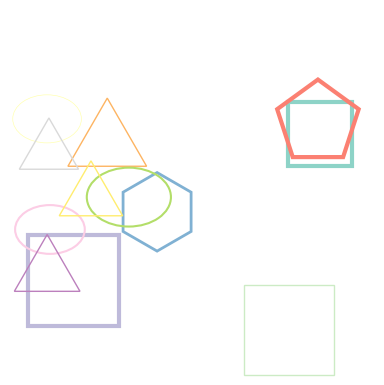[{"shape": "square", "thickness": 3, "radius": 0.41, "center": [0.831, 0.652]}, {"shape": "oval", "thickness": 0.5, "radius": 0.45, "center": [0.122, 0.691]}, {"shape": "square", "thickness": 3, "radius": 0.59, "center": [0.192, 0.271]}, {"shape": "pentagon", "thickness": 3, "radius": 0.56, "center": [0.826, 0.682]}, {"shape": "hexagon", "thickness": 2, "radius": 0.51, "center": [0.408, 0.45]}, {"shape": "triangle", "thickness": 1, "radius": 0.59, "center": [0.279, 0.627]}, {"shape": "oval", "thickness": 1.5, "radius": 0.55, "center": [0.335, 0.488]}, {"shape": "oval", "thickness": 1.5, "radius": 0.45, "center": [0.13, 0.404]}, {"shape": "triangle", "thickness": 1, "radius": 0.44, "center": [0.127, 0.605]}, {"shape": "triangle", "thickness": 1, "radius": 0.49, "center": [0.122, 0.293]}, {"shape": "square", "thickness": 1, "radius": 0.59, "center": [0.751, 0.142]}, {"shape": "triangle", "thickness": 1, "radius": 0.48, "center": [0.236, 0.487]}]